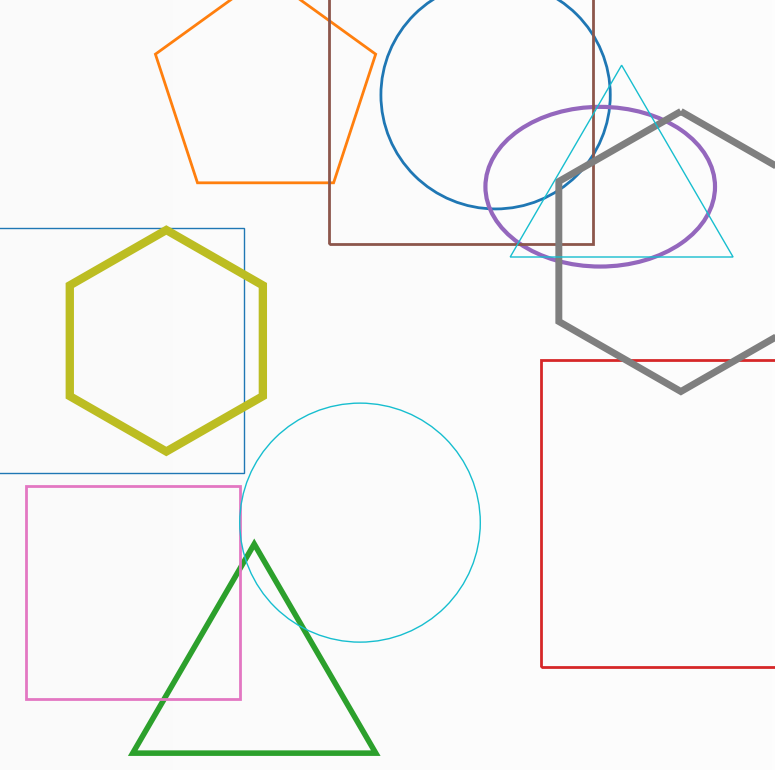[{"shape": "square", "thickness": 0.5, "radius": 0.79, "center": [0.156, 0.545]}, {"shape": "circle", "thickness": 1, "radius": 0.74, "center": [0.639, 0.877]}, {"shape": "pentagon", "thickness": 1, "radius": 0.75, "center": [0.343, 0.883]}, {"shape": "triangle", "thickness": 2, "radius": 0.91, "center": [0.328, 0.112]}, {"shape": "square", "thickness": 1, "radius": 1.0, "center": [0.898, 0.333]}, {"shape": "oval", "thickness": 1.5, "radius": 0.74, "center": [0.774, 0.758]}, {"shape": "square", "thickness": 1, "radius": 0.85, "center": [0.595, 0.853]}, {"shape": "square", "thickness": 1, "radius": 0.69, "center": [0.172, 0.23]}, {"shape": "hexagon", "thickness": 2.5, "radius": 0.91, "center": [0.879, 0.673]}, {"shape": "hexagon", "thickness": 3, "radius": 0.72, "center": [0.215, 0.557]}, {"shape": "triangle", "thickness": 0.5, "radius": 0.83, "center": [0.802, 0.749]}, {"shape": "circle", "thickness": 0.5, "radius": 0.78, "center": [0.465, 0.321]}]